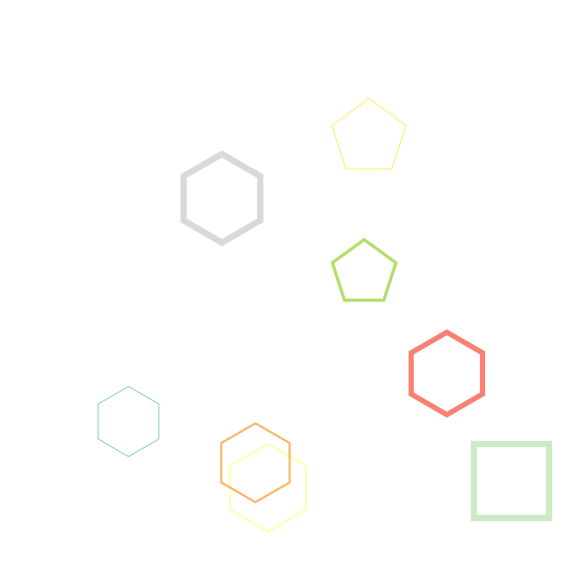[{"shape": "hexagon", "thickness": 0.5, "radius": 0.3, "center": [0.223, 0.269]}, {"shape": "hexagon", "thickness": 1, "radius": 0.38, "center": [0.464, 0.155]}, {"shape": "hexagon", "thickness": 2.5, "radius": 0.36, "center": [0.774, 0.352]}, {"shape": "hexagon", "thickness": 1, "radius": 0.34, "center": [0.442, 0.198]}, {"shape": "pentagon", "thickness": 1.5, "radius": 0.29, "center": [0.631, 0.526]}, {"shape": "hexagon", "thickness": 3, "radius": 0.38, "center": [0.384, 0.656]}, {"shape": "square", "thickness": 3, "radius": 0.32, "center": [0.886, 0.167]}, {"shape": "pentagon", "thickness": 0.5, "radius": 0.34, "center": [0.639, 0.761]}]